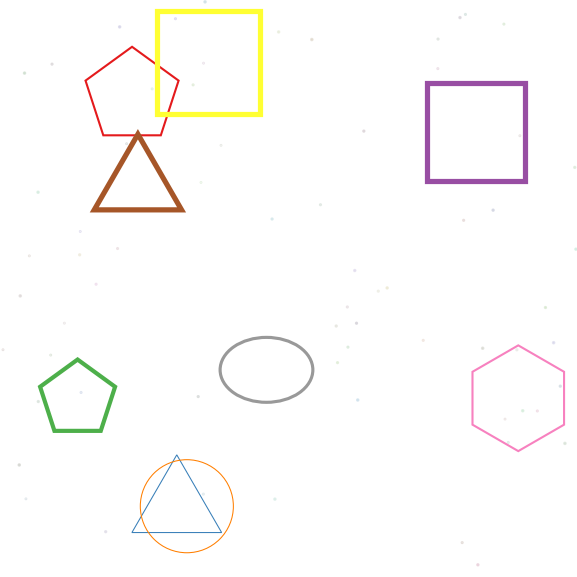[{"shape": "pentagon", "thickness": 1, "radius": 0.42, "center": [0.229, 0.833]}, {"shape": "triangle", "thickness": 0.5, "radius": 0.45, "center": [0.306, 0.122]}, {"shape": "pentagon", "thickness": 2, "radius": 0.34, "center": [0.134, 0.308]}, {"shape": "square", "thickness": 2.5, "radius": 0.42, "center": [0.825, 0.771]}, {"shape": "circle", "thickness": 0.5, "radius": 0.4, "center": [0.324, 0.123]}, {"shape": "square", "thickness": 2.5, "radius": 0.45, "center": [0.361, 0.891]}, {"shape": "triangle", "thickness": 2.5, "radius": 0.44, "center": [0.239, 0.679]}, {"shape": "hexagon", "thickness": 1, "radius": 0.46, "center": [0.897, 0.31]}, {"shape": "oval", "thickness": 1.5, "radius": 0.4, "center": [0.461, 0.359]}]